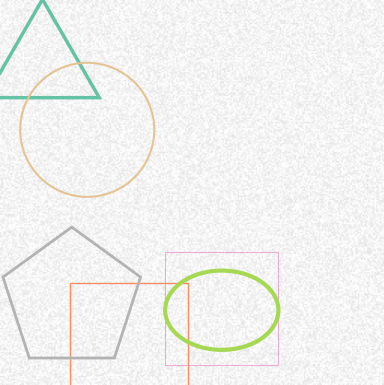[{"shape": "triangle", "thickness": 2.5, "radius": 0.85, "center": [0.11, 0.831]}, {"shape": "square", "thickness": 1, "radius": 0.77, "center": [0.336, 0.111]}, {"shape": "square", "thickness": 0.5, "radius": 0.73, "center": [0.576, 0.198]}, {"shape": "oval", "thickness": 3, "radius": 0.74, "center": [0.576, 0.194]}, {"shape": "circle", "thickness": 1.5, "radius": 0.87, "center": [0.227, 0.663]}, {"shape": "pentagon", "thickness": 2, "radius": 0.94, "center": [0.186, 0.222]}]